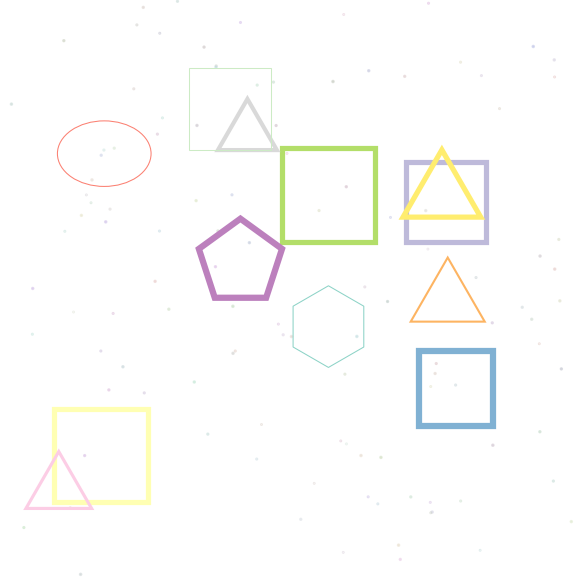[{"shape": "hexagon", "thickness": 0.5, "radius": 0.35, "center": [0.569, 0.434]}, {"shape": "square", "thickness": 2.5, "radius": 0.41, "center": [0.175, 0.211]}, {"shape": "square", "thickness": 2.5, "radius": 0.35, "center": [0.772, 0.649]}, {"shape": "oval", "thickness": 0.5, "radius": 0.41, "center": [0.181, 0.733]}, {"shape": "square", "thickness": 3, "radius": 0.32, "center": [0.79, 0.327]}, {"shape": "triangle", "thickness": 1, "radius": 0.37, "center": [0.775, 0.479]}, {"shape": "square", "thickness": 2.5, "radius": 0.4, "center": [0.569, 0.661]}, {"shape": "triangle", "thickness": 1.5, "radius": 0.33, "center": [0.102, 0.152]}, {"shape": "triangle", "thickness": 2, "radius": 0.29, "center": [0.428, 0.769]}, {"shape": "pentagon", "thickness": 3, "radius": 0.38, "center": [0.416, 0.545]}, {"shape": "square", "thickness": 0.5, "radius": 0.36, "center": [0.398, 0.81]}, {"shape": "triangle", "thickness": 2.5, "radius": 0.39, "center": [0.765, 0.662]}]